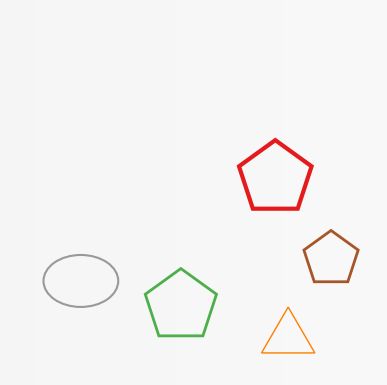[{"shape": "pentagon", "thickness": 3, "radius": 0.49, "center": [0.71, 0.538]}, {"shape": "pentagon", "thickness": 2, "radius": 0.48, "center": [0.467, 0.206]}, {"shape": "triangle", "thickness": 1, "radius": 0.4, "center": [0.744, 0.123]}, {"shape": "pentagon", "thickness": 2, "radius": 0.37, "center": [0.854, 0.328]}, {"shape": "oval", "thickness": 1.5, "radius": 0.48, "center": [0.209, 0.27]}]